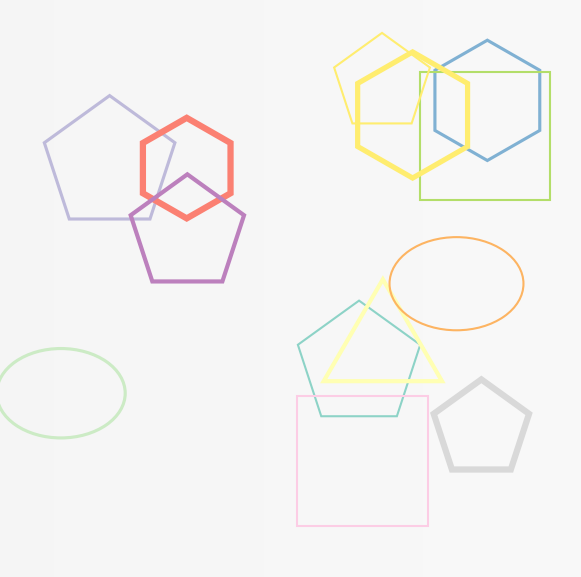[{"shape": "pentagon", "thickness": 1, "radius": 0.55, "center": [0.618, 0.368]}, {"shape": "triangle", "thickness": 2, "radius": 0.59, "center": [0.659, 0.398]}, {"shape": "pentagon", "thickness": 1.5, "radius": 0.59, "center": [0.189, 0.715]}, {"shape": "hexagon", "thickness": 3, "radius": 0.44, "center": [0.321, 0.708]}, {"shape": "hexagon", "thickness": 1.5, "radius": 0.52, "center": [0.838, 0.825]}, {"shape": "oval", "thickness": 1, "radius": 0.58, "center": [0.785, 0.508]}, {"shape": "square", "thickness": 1, "radius": 0.56, "center": [0.834, 0.764]}, {"shape": "square", "thickness": 1, "radius": 0.56, "center": [0.624, 0.201]}, {"shape": "pentagon", "thickness": 3, "radius": 0.43, "center": [0.828, 0.256]}, {"shape": "pentagon", "thickness": 2, "radius": 0.51, "center": [0.322, 0.595]}, {"shape": "oval", "thickness": 1.5, "radius": 0.55, "center": [0.105, 0.318]}, {"shape": "hexagon", "thickness": 2.5, "radius": 0.55, "center": [0.71, 0.8]}, {"shape": "pentagon", "thickness": 1, "radius": 0.43, "center": [0.657, 0.855]}]